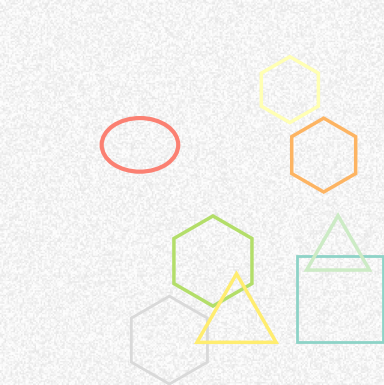[{"shape": "square", "thickness": 2, "radius": 0.56, "center": [0.883, 0.225]}, {"shape": "hexagon", "thickness": 2.5, "radius": 0.43, "center": [0.753, 0.767]}, {"shape": "oval", "thickness": 3, "radius": 0.5, "center": [0.364, 0.624]}, {"shape": "hexagon", "thickness": 2.5, "radius": 0.48, "center": [0.841, 0.597]}, {"shape": "hexagon", "thickness": 2.5, "radius": 0.59, "center": [0.553, 0.322]}, {"shape": "hexagon", "thickness": 2, "radius": 0.57, "center": [0.44, 0.117]}, {"shape": "triangle", "thickness": 2.5, "radius": 0.47, "center": [0.878, 0.346]}, {"shape": "triangle", "thickness": 2.5, "radius": 0.59, "center": [0.614, 0.17]}]